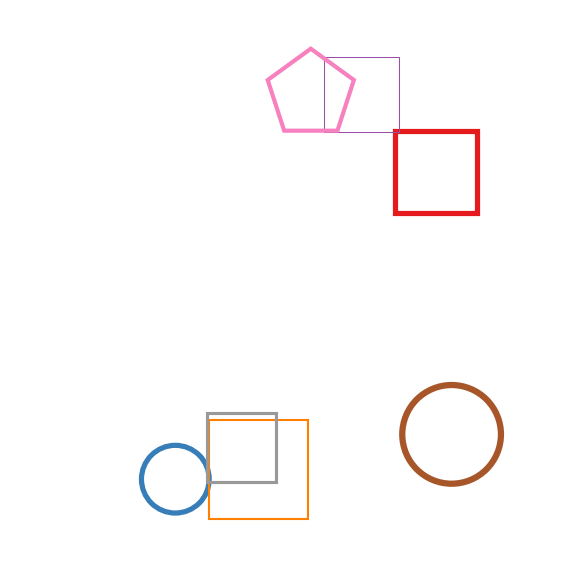[{"shape": "square", "thickness": 2.5, "radius": 0.36, "center": [0.756, 0.701]}, {"shape": "circle", "thickness": 2.5, "radius": 0.29, "center": [0.304, 0.169]}, {"shape": "square", "thickness": 0.5, "radius": 0.32, "center": [0.626, 0.836]}, {"shape": "square", "thickness": 1, "radius": 0.43, "center": [0.447, 0.186]}, {"shape": "circle", "thickness": 3, "radius": 0.43, "center": [0.782, 0.247]}, {"shape": "pentagon", "thickness": 2, "radius": 0.39, "center": [0.538, 0.836]}, {"shape": "square", "thickness": 1.5, "radius": 0.3, "center": [0.418, 0.225]}]